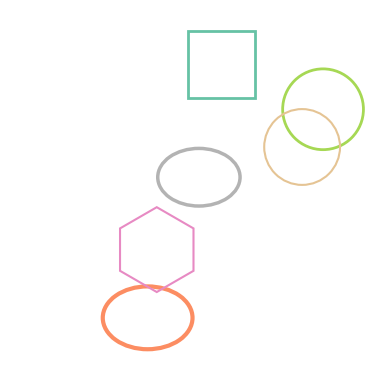[{"shape": "square", "thickness": 2, "radius": 0.44, "center": [0.576, 0.832]}, {"shape": "oval", "thickness": 3, "radius": 0.58, "center": [0.383, 0.174]}, {"shape": "hexagon", "thickness": 1.5, "radius": 0.55, "center": [0.407, 0.352]}, {"shape": "circle", "thickness": 2, "radius": 0.52, "center": [0.839, 0.716]}, {"shape": "circle", "thickness": 1.5, "radius": 0.49, "center": [0.785, 0.618]}, {"shape": "oval", "thickness": 2.5, "radius": 0.53, "center": [0.517, 0.54]}]